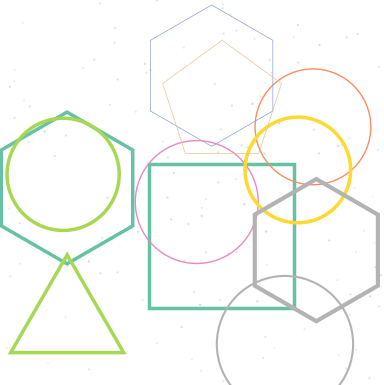[{"shape": "square", "thickness": 2.5, "radius": 0.94, "center": [0.575, 0.387]}, {"shape": "hexagon", "thickness": 2.5, "radius": 0.99, "center": [0.174, 0.512]}, {"shape": "circle", "thickness": 1, "radius": 0.75, "center": [0.813, 0.671]}, {"shape": "hexagon", "thickness": 0.5, "radius": 0.92, "center": [0.55, 0.804]}, {"shape": "circle", "thickness": 1, "radius": 0.8, "center": [0.511, 0.475]}, {"shape": "triangle", "thickness": 2.5, "radius": 0.85, "center": [0.174, 0.169]}, {"shape": "circle", "thickness": 2.5, "radius": 0.73, "center": [0.164, 0.547]}, {"shape": "circle", "thickness": 2.5, "radius": 0.69, "center": [0.774, 0.559]}, {"shape": "pentagon", "thickness": 0.5, "radius": 0.81, "center": [0.577, 0.733]}, {"shape": "circle", "thickness": 1.5, "radius": 0.89, "center": [0.74, 0.106]}, {"shape": "hexagon", "thickness": 3, "radius": 0.92, "center": [0.822, 0.35]}]